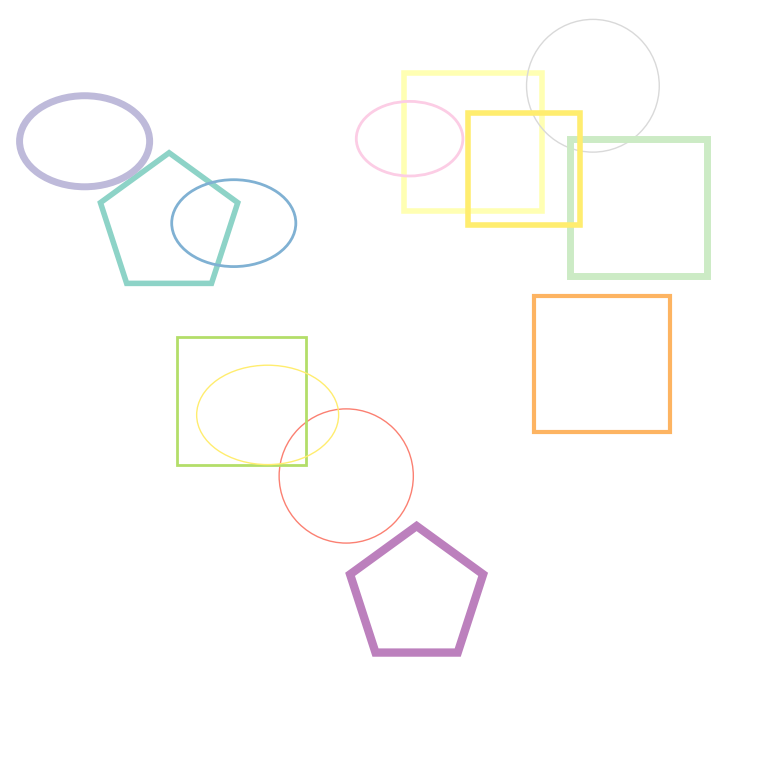[{"shape": "pentagon", "thickness": 2, "radius": 0.47, "center": [0.22, 0.708]}, {"shape": "square", "thickness": 2, "radius": 0.45, "center": [0.614, 0.816]}, {"shape": "oval", "thickness": 2.5, "radius": 0.42, "center": [0.11, 0.817]}, {"shape": "circle", "thickness": 0.5, "radius": 0.44, "center": [0.45, 0.382]}, {"shape": "oval", "thickness": 1, "radius": 0.4, "center": [0.304, 0.71]}, {"shape": "square", "thickness": 1.5, "radius": 0.44, "center": [0.782, 0.527]}, {"shape": "square", "thickness": 1, "radius": 0.42, "center": [0.314, 0.479]}, {"shape": "oval", "thickness": 1, "radius": 0.35, "center": [0.532, 0.82]}, {"shape": "circle", "thickness": 0.5, "radius": 0.43, "center": [0.77, 0.889]}, {"shape": "pentagon", "thickness": 3, "radius": 0.45, "center": [0.541, 0.226]}, {"shape": "square", "thickness": 2.5, "radius": 0.44, "center": [0.829, 0.73]}, {"shape": "square", "thickness": 2, "radius": 0.36, "center": [0.681, 0.78]}, {"shape": "oval", "thickness": 0.5, "radius": 0.46, "center": [0.348, 0.461]}]